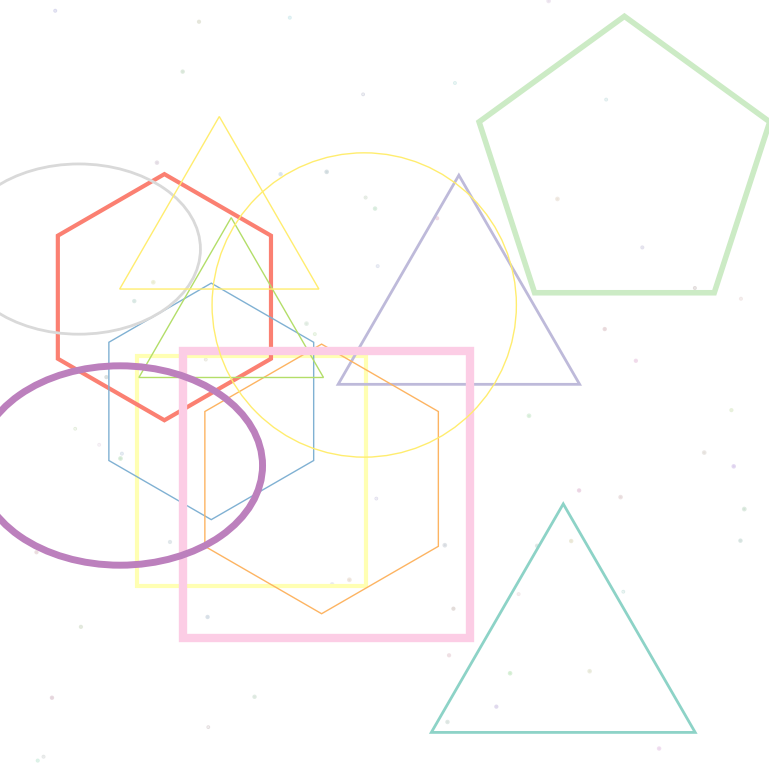[{"shape": "triangle", "thickness": 1, "radius": 0.99, "center": [0.732, 0.148]}, {"shape": "square", "thickness": 1.5, "radius": 0.75, "center": [0.327, 0.388]}, {"shape": "triangle", "thickness": 1, "radius": 0.91, "center": [0.596, 0.591]}, {"shape": "hexagon", "thickness": 1.5, "radius": 0.8, "center": [0.214, 0.614]}, {"shape": "hexagon", "thickness": 0.5, "radius": 0.77, "center": [0.274, 0.479]}, {"shape": "hexagon", "thickness": 0.5, "radius": 0.88, "center": [0.418, 0.378]}, {"shape": "triangle", "thickness": 0.5, "radius": 0.69, "center": [0.3, 0.579]}, {"shape": "square", "thickness": 3, "radius": 0.93, "center": [0.424, 0.358]}, {"shape": "oval", "thickness": 1, "radius": 0.79, "center": [0.102, 0.677]}, {"shape": "oval", "thickness": 2.5, "radius": 0.92, "center": [0.156, 0.395]}, {"shape": "pentagon", "thickness": 2, "radius": 0.99, "center": [0.811, 0.78]}, {"shape": "circle", "thickness": 0.5, "radius": 0.99, "center": [0.473, 0.604]}, {"shape": "triangle", "thickness": 0.5, "radius": 0.75, "center": [0.285, 0.699]}]